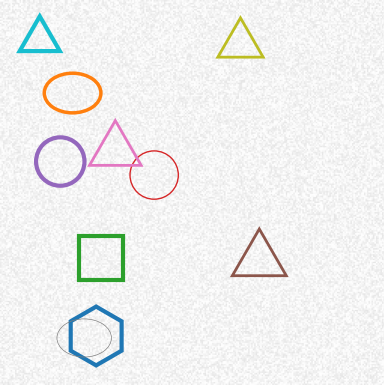[{"shape": "hexagon", "thickness": 3, "radius": 0.38, "center": [0.25, 0.127]}, {"shape": "oval", "thickness": 2.5, "radius": 0.37, "center": [0.189, 0.758]}, {"shape": "square", "thickness": 3, "radius": 0.29, "center": [0.263, 0.329]}, {"shape": "circle", "thickness": 1, "radius": 0.31, "center": [0.4, 0.545]}, {"shape": "circle", "thickness": 3, "radius": 0.31, "center": [0.157, 0.58]}, {"shape": "triangle", "thickness": 2, "radius": 0.4, "center": [0.674, 0.324]}, {"shape": "triangle", "thickness": 2, "radius": 0.39, "center": [0.3, 0.609]}, {"shape": "oval", "thickness": 0.5, "radius": 0.35, "center": [0.219, 0.122]}, {"shape": "triangle", "thickness": 2, "radius": 0.34, "center": [0.625, 0.886]}, {"shape": "triangle", "thickness": 3, "radius": 0.3, "center": [0.103, 0.897]}]